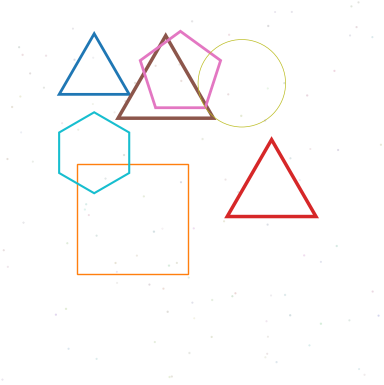[{"shape": "triangle", "thickness": 2, "radius": 0.52, "center": [0.245, 0.807]}, {"shape": "square", "thickness": 1, "radius": 0.72, "center": [0.344, 0.431]}, {"shape": "triangle", "thickness": 2.5, "radius": 0.67, "center": [0.705, 0.504]}, {"shape": "triangle", "thickness": 2.5, "radius": 0.71, "center": [0.43, 0.764]}, {"shape": "pentagon", "thickness": 2, "radius": 0.55, "center": [0.469, 0.809]}, {"shape": "circle", "thickness": 0.5, "radius": 0.57, "center": [0.628, 0.784]}, {"shape": "hexagon", "thickness": 1.5, "radius": 0.53, "center": [0.245, 0.603]}]